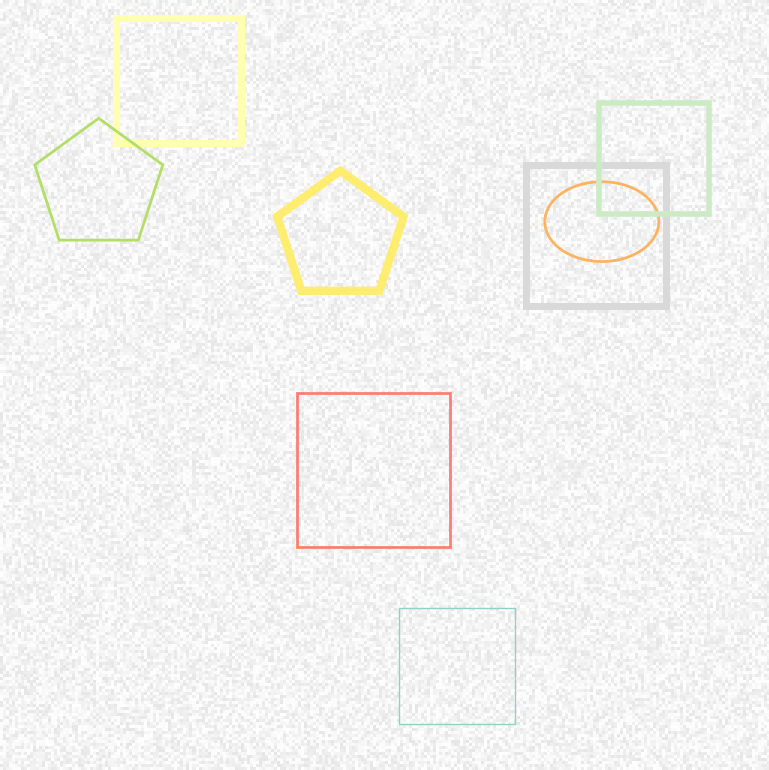[{"shape": "square", "thickness": 0.5, "radius": 0.38, "center": [0.594, 0.135]}, {"shape": "square", "thickness": 2.5, "radius": 0.41, "center": [0.232, 0.896]}, {"shape": "square", "thickness": 1, "radius": 0.5, "center": [0.485, 0.39]}, {"shape": "oval", "thickness": 1, "radius": 0.37, "center": [0.782, 0.712]}, {"shape": "pentagon", "thickness": 1, "radius": 0.44, "center": [0.128, 0.759]}, {"shape": "square", "thickness": 2.5, "radius": 0.46, "center": [0.774, 0.694]}, {"shape": "square", "thickness": 2, "radius": 0.36, "center": [0.849, 0.794]}, {"shape": "pentagon", "thickness": 3, "radius": 0.43, "center": [0.442, 0.692]}]